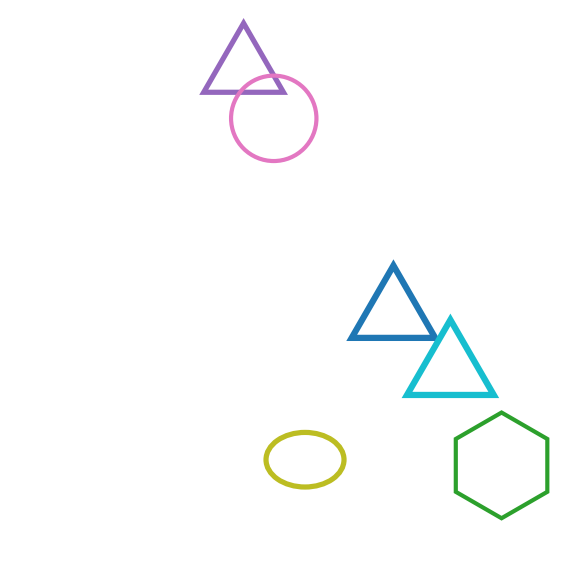[{"shape": "triangle", "thickness": 3, "radius": 0.42, "center": [0.681, 0.456]}, {"shape": "hexagon", "thickness": 2, "radius": 0.46, "center": [0.868, 0.193]}, {"shape": "triangle", "thickness": 2.5, "radius": 0.4, "center": [0.422, 0.879]}, {"shape": "circle", "thickness": 2, "radius": 0.37, "center": [0.474, 0.794]}, {"shape": "oval", "thickness": 2.5, "radius": 0.34, "center": [0.528, 0.203]}, {"shape": "triangle", "thickness": 3, "radius": 0.43, "center": [0.78, 0.359]}]